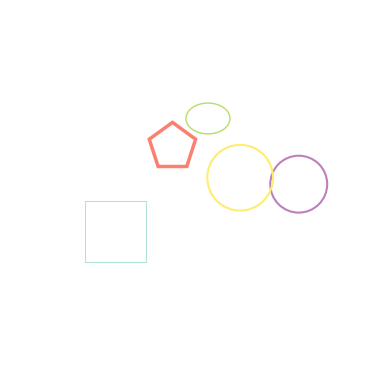[{"shape": "square", "thickness": 0.5, "radius": 0.4, "center": [0.3, 0.398]}, {"shape": "pentagon", "thickness": 2.5, "radius": 0.32, "center": [0.448, 0.619]}, {"shape": "oval", "thickness": 1, "radius": 0.29, "center": [0.54, 0.692]}, {"shape": "circle", "thickness": 1.5, "radius": 0.37, "center": [0.776, 0.522]}, {"shape": "circle", "thickness": 1.5, "radius": 0.43, "center": [0.624, 0.538]}]